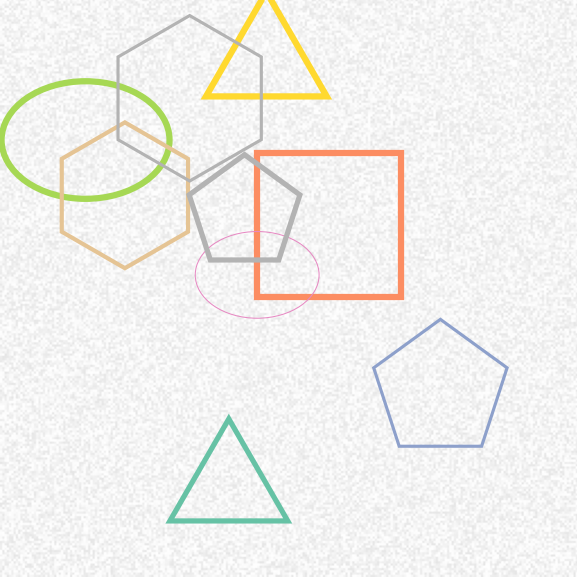[{"shape": "triangle", "thickness": 2.5, "radius": 0.59, "center": [0.396, 0.156]}, {"shape": "square", "thickness": 3, "radius": 0.62, "center": [0.569, 0.61]}, {"shape": "pentagon", "thickness": 1.5, "radius": 0.61, "center": [0.763, 0.325]}, {"shape": "oval", "thickness": 0.5, "radius": 0.54, "center": [0.445, 0.523]}, {"shape": "oval", "thickness": 3, "radius": 0.73, "center": [0.148, 0.757]}, {"shape": "triangle", "thickness": 3, "radius": 0.6, "center": [0.461, 0.893]}, {"shape": "hexagon", "thickness": 2, "radius": 0.63, "center": [0.216, 0.661]}, {"shape": "pentagon", "thickness": 2.5, "radius": 0.5, "center": [0.423, 0.631]}, {"shape": "hexagon", "thickness": 1.5, "radius": 0.72, "center": [0.328, 0.829]}]